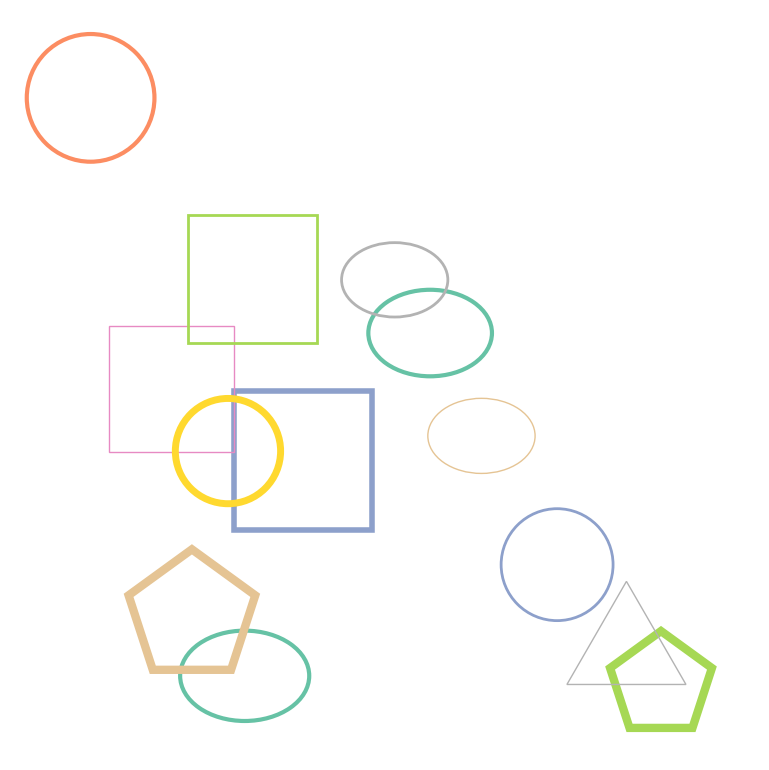[{"shape": "oval", "thickness": 1.5, "radius": 0.4, "center": [0.559, 0.567]}, {"shape": "oval", "thickness": 1.5, "radius": 0.42, "center": [0.318, 0.122]}, {"shape": "circle", "thickness": 1.5, "radius": 0.41, "center": [0.118, 0.873]}, {"shape": "circle", "thickness": 1, "radius": 0.36, "center": [0.724, 0.267]}, {"shape": "square", "thickness": 2, "radius": 0.45, "center": [0.394, 0.402]}, {"shape": "square", "thickness": 0.5, "radius": 0.41, "center": [0.222, 0.495]}, {"shape": "square", "thickness": 1, "radius": 0.42, "center": [0.328, 0.638]}, {"shape": "pentagon", "thickness": 3, "radius": 0.35, "center": [0.858, 0.111]}, {"shape": "circle", "thickness": 2.5, "radius": 0.34, "center": [0.296, 0.414]}, {"shape": "oval", "thickness": 0.5, "radius": 0.35, "center": [0.625, 0.434]}, {"shape": "pentagon", "thickness": 3, "radius": 0.43, "center": [0.249, 0.2]}, {"shape": "triangle", "thickness": 0.5, "radius": 0.45, "center": [0.814, 0.156]}, {"shape": "oval", "thickness": 1, "radius": 0.35, "center": [0.513, 0.637]}]